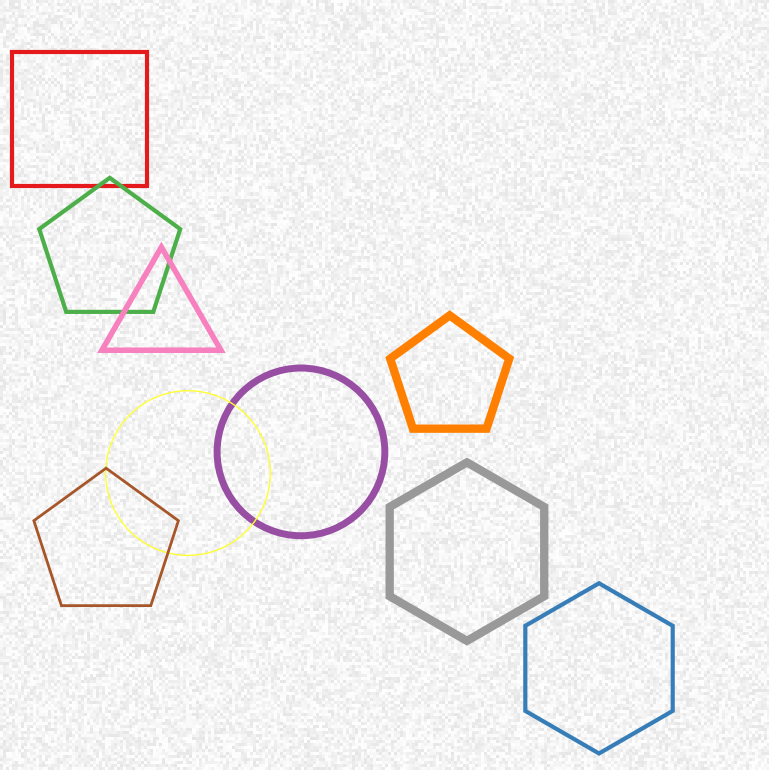[{"shape": "square", "thickness": 1.5, "radius": 0.44, "center": [0.103, 0.846]}, {"shape": "hexagon", "thickness": 1.5, "radius": 0.55, "center": [0.778, 0.132]}, {"shape": "pentagon", "thickness": 1.5, "radius": 0.48, "center": [0.143, 0.673]}, {"shape": "circle", "thickness": 2.5, "radius": 0.54, "center": [0.391, 0.413]}, {"shape": "pentagon", "thickness": 3, "radius": 0.41, "center": [0.584, 0.509]}, {"shape": "circle", "thickness": 0.5, "radius": 0.53, "center": [0.244, 0.386]}, {"shape": "pentagon", "thickness": 1, "radius": 0.49, "center": [0.138, 0.293]}, {"shape": "triangle", "thickness": 2, "radius": 0.45, "center": [0.21, 0.59]}, {"shape": "hexagon", "thickness": 3, "radius": 0.58, "center": [0.606, 0.284]}]